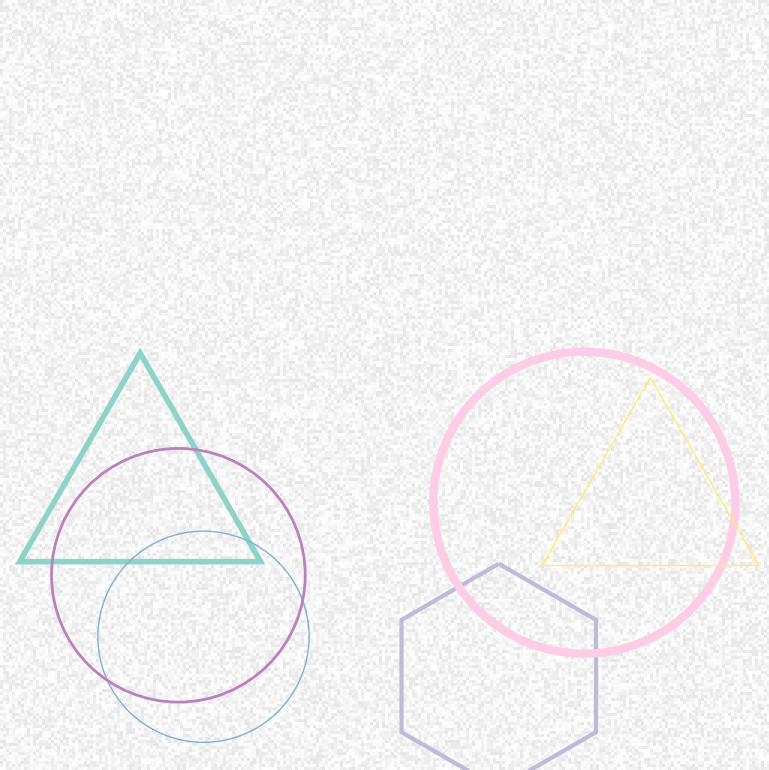[{"shape": "triangle", "thickness": 2, "radius": 0.9, "center": [0.182, 0.361]}, {"shape": "hexagon", "thickness": 1.5, "radius": 0.73, "center": [0.648, 0.122]}, {"shape": "circle", "thickness": 0.5, "radius": 0.69, "center": [0.264, 0.173]}, {"shape": "circle", "thickness": 3, "radius": 0.98, "center": [0.759, 0.347]}, {"shape": "circle", "thickness": 1, "radius": 0.82, "center": [0.232, 0.253]}, {"shape": "triangle", "thickness": 0.5, "radius": 0.81, "center": [0.845, 0.347]}]